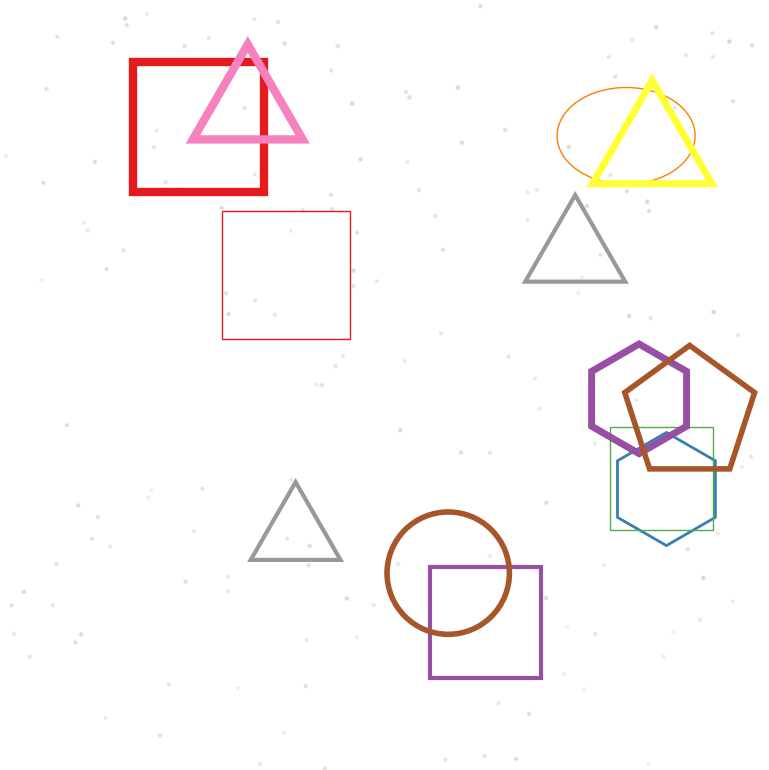[{"shape": "square", "thickness": 3, "radius": 0.42, "center": [0.257, 0.835]}, {"shape": "square", "thickness": 0.5, "radius": 0.42, "center": [0.372, 0.643]}, {"shape": "hexagon", "thickness": 1, "radius": 0.37, "center": [0.865, 0.365]}, {"shape": "square", "thickness": 0.5, "radius": 0.33, "center": [0.86, 0.379]}, {"shape": "square", "thickness": 1.5, "radius": 0.36, "center": [0.63, 0.192]}, {"shape": "hexagon", "thickness": 2.5, "radius": 0.36, "center": [0.83, 0.482]}, {"shape": "oval", "thickness": 0.5, "radius": 0.45, "center": [0.813, 0.824]}, {"shape": "triangle", "thickness": 2.5, "radius": 0.45, "center": [0.847, 0.806]}, {"shape": "pentagon", "thickness": 2, "radius": 0.44, "center": [0.896, 0.463]}, {"shape": "circle", "thickness": 2, "radius": 0.4, "center": [0.582, 0.256]}, {"shape": "triangle", "thickness": 3, "radius": 0.41, "center": [0.322, 0.86]}, {"shape": "triangle", "thickness": 1.5, "radius": 0.37, "center": [0.747, 0.672]}, {"shape": "triangle", "thickness": 1.5, "radius": 0.34, "center": [0.384, 0.306]}]